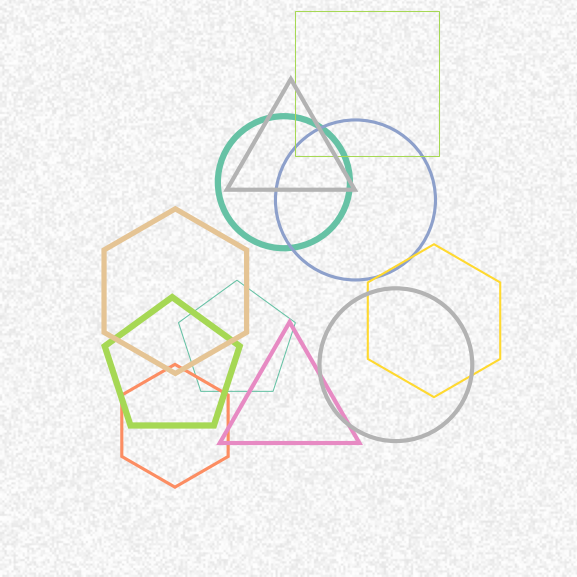[{"shape": "pentagon", "thickness": 0.5, "radius": 0.53, "center": [0.41, 0.408]}, {"shape": "circle", "thickness": 3, "radius": 0.57, "center": [0.492, 0.684]}, {"shape": "hexagon", "thickness": 1.5, "radius": 0.53, "center": [0.303, 0.262]}, {"shape": "circle", "thickness": 1.5, "radius": 0.69, "center": [0.616, 0.653]}, {"shape": "triangle", "thickness": 2, "radius": 0.7, "center": [0.501, 0.302]}, {"shape": "pentagon", "thickness": 3, "radius": 0.61, "center": [0.298, 0.362]}, {"shape": "square", "thickness": 0.5, "radius": 0.63, "center": [0.635, 0.854]}, {"shape": "hexagon", "thickness": 1, "radius": 0.66, "center": [0.752, 0.444]}, {"shape": "hexagon", "thickness": 2.5, "radius": 0.71, "center": [0.304, 0.495]}, {"shape": "circle", "thickness": 2, "radius": 0.66, "center": [0.686, 0.368]}, {"shape": "triangle", "thickness": 2, "radius": 0.64, "center": [0.504, 0.735]}]